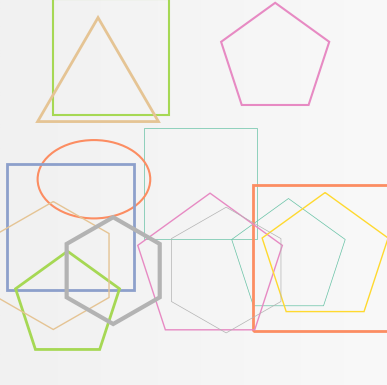[{"shape": "pentagon", "thickness": 0.5, "radius": 0.77, "center": [0.744, 0.33]}, {"shape": "square", "thickness": 0.5, "radius": 0.72, "center": [0.518, 0.524]}, {"shape": "square", "thickness": 2, "radius": 0.94, "center": [0.842, 0.329]}, {"shape": "oval", "thickness": 1.5, "radius": 0.73, "center": [0.242, 0.534]}, {"shape": "square", "thickness": 2, "radius": 0.82, "center": [0.181, 0.41]}, {"shape": "pentagon", "thickness": 1.5, "radius": 0.73, "center": [0.71, 0.846]}, {"shape": "pentagon", "thickness": 1, "radius": 0.98, "center": [0.542, 0.302]}, {"shape": "pentagon", "thickness": 2, "radius": 0.71, "center": [0.174, 0.206]}, {"shape": "square", "thickness": 1.5, "radius": 0.75, "center": [0.286, 0.851]}, {"shape": "pentagon", "thickness": 1, "radius": 0.85, "center": [0.839, 0.329]}, {"shape": "hexagon", "thickness": 1, "radius": 0.83, "center": [0.137, 0.31]}, {"shape": "triangle", "thickness": 2, "radius": 0.9, "center": [0.253, 0.774]}, {"shape": "hexagon", "thickness": 3, "radius": 0.69, "center": [0.292, 0.297]}, {"shape": "hexagon", "thickness": 0.5, "radius": 0.82, "center": [0.584, 0.299]}]